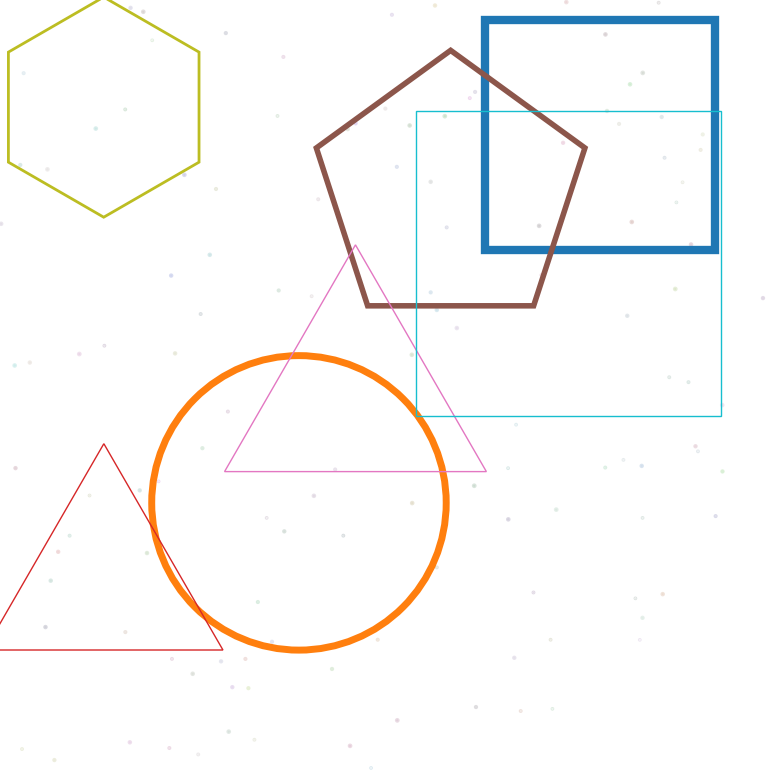[{"shape": "square", "thickness": 3, "radius": 0.75, "center": [0.779, 0.825]}, {"shape": "circle", "thickness": 2.5, "radius": 0.96, "center": [0.388, 0.347]}, {"shape": "triangle", "thickness": 0.5, "radius": 0.89, "center": [0.135, 0.245]}, {"shape": "pentagon", "thickness": 2, "radius": 0.92, "center": [0.585, 0.751]}, {"shape": "triangle", "thickness": 0.5, "radius": 0.98, "center": [0.462, 0.486]}, {"shape": "hexagon", "thickness": 1, "radius": 0.71, "center": [0.135, 0.861]}, {"shape": "square", "thickness": 0.5, "radius": 0.99, "center": [0.738, 0.657]}]